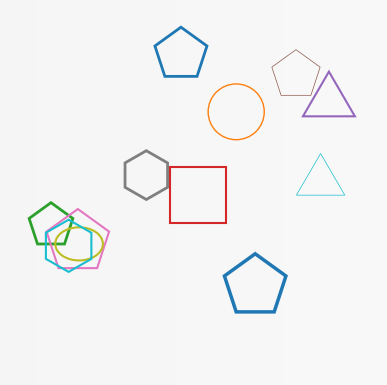[{"shape": "pentagon", "thickness": 2.5, "radius": 0.42, "center": [0.659, 0.257]}, {"shape": "pentagon", "thickness": 2, "radius": 0.35, "center": [0.467, 0.859]}, {"shape": "circle", "thickness": 1, "radius": 0.36, "center": [0.61, 0.71]}, {"shape": "pentagon", "thickness": 2, "radius": 0.3, "center": [0.132, 0.414]}, {"shape": "square", "thickness": 1.5, "radius": 0.36, "center": [0.511, 0.494]}, {"shape": "triangle", "thickness": 1.5, "radius": 0.39, "center": [0.849, 0.737]}, {"shape": "pentagon", "thickness": 0.5, "radius": 0.33, "center": [0.764, 0.805]}, {"shape": "pentagon", "thickness": 1.5, "radius": 0.42, "center": [0.201, 0.372]}, {"shape": "hexagon", "thickness": 2, "radius": 0.32, "center": [0.378, 0.545]}, {"shape": "oval", "thickness": 1.5, "radius": 0.31, "center": [0.204, 0.367]}, {"shape": "hexagon", "thickness": 1.5, "radius": 0.34, "center": [0.177, 0.362]}, {"shape": "triangle", "thickness": 0.5, "radius": 0.36, "center": [0.827, 0.529]}]